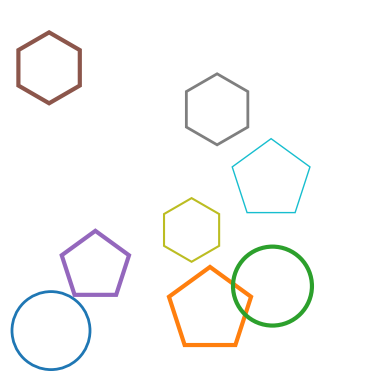[{"shape": "circle", "thickness": 2, "radius": 0.51, "center": [0.132, 0.141]}, {"shape": "pentagon", "thickness": 3, "radius": 0.56, "center": [0.545, 0.195]}, {"shape": "circle", "thickness": 3, "radius": 0.51, "center": [0.708, 0.257]}, {"shape": "pentagon", "thickness": 3, "radius": 0.46, "center": [0.248, 0.309]}, {"shape": "hexagon", "thickness": 3, "radius": 0.46, "center": [0.128, 0.824]}, {"shape": "hexagon", "thickness": 2, "radius": 0.46, "center": [0.564, 0.716]}, {"shape": "hexagon", "thickness": 1.5, "radius": 0.41, "center": [0.498, 0.403]}, {"shape": "pentagon", "thickness": 1, "radius": 0.53, "center": [0.704, 0.534]}]